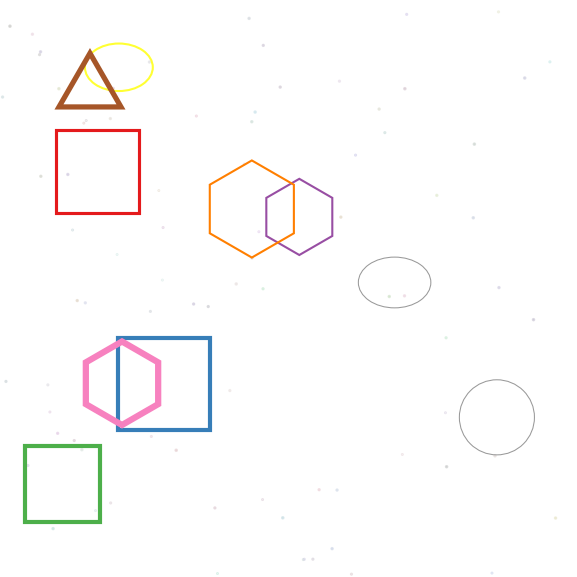[{"shape": "square", "thickness": 1.5, "radius": 0.36, "center": [0.169, 0.702]}, {"shape": "square", "thickness": 2, "radius": 0.4, "center": [0.284, 0.334]}, {"shape": "square", "thickness": 2, "radius": 0.33, "center": [0.108, 0.161]}, {"shape": "hexagon", "thickness": 1, "radius": 0.33, "center": [0.518, 0.624]}, {"shape": "hexagon", "thickness": 1, "radius": 0.42, "center": [0.436, 0.637]}, {"shape": "oval", "thickness": 1, "radius": 0.29, "center": [0.206, 0.883]}, {"shape": "triangle", "thickness": 2.5, "radius": 0.31, "center": [0.156, 0.845]}, {"shape": "hexagon", "thickness": 3, "radius": 0.36, "center": [0.211, 0.335]}, {"shape": "circle", "thickness": 0.5, "radius": 0.33, "center": [0.86, 0.277]}, {"shape": "oval", "thickness": 0.5, "radius": 0.31, "center": [0.683, 0.51]}]